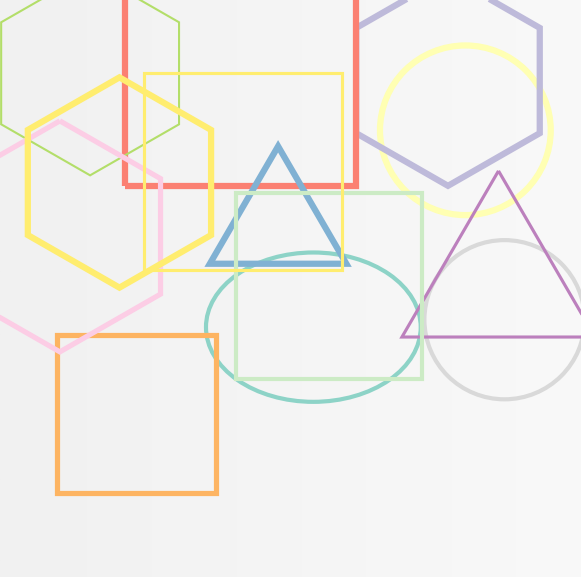[{"shape": "oval", "thickness": 2, "radius": 0.92, "center": [0.539, 0.433]}, {"shape": "circle", "thickness": 3, "radius": 0.73, "center": [0.801, 0.774]}, {"shape": "hexagon", "thickness": 3, "radius": 0.91, "center": [0.771, 0.86]}, {"shape": "square", "thickness": 3, "radius": 1.0, "center": [0.413, 0.877]}, {"shape": "triangle", "thickness": 3, "radius": 0.68, "center": [0.478, 0.61]}, {"shape": "square", "thickness": 2.5, "radius": 0.68, "center": [0.235, 0.282]}, {"shape": "hexagon", "thickness": 1, "radius": 0.88, "center": [0.155, 0.872]}, {"shape": "hexagon", "thickness": 2.5, "radius": 1.0, "center": [0.103, 0.59]}, {"shape": "circle", "thickness": 2, "radius": 0.69, "center": [0.868, 0.446]}, {"shape": "triangle", "thickness": 1.5, "radius": 0.96, "center": [0.858, 0.511]}, {"shape": "square", "thickness": 2, "radius": 0.8, "center": [0.566, 0.503]}, {"shape": "hexagon", "thickness": 3, "radius": 0.91, "center": [0.206, 0.683]}, {"shape": "square", "thickness": 1.5, "radius": 0.85, "center": [0.418, 0.702]}]